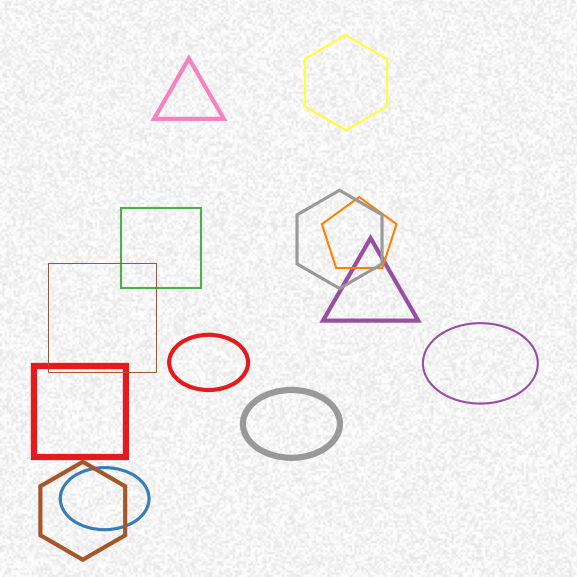[{"shape": "oval", "thickness": 2, "radius": 0.34, "center": [0.361, 0.372]}, {"shape": "square", "thickness": 3, "radius": 0.4, "center": [0.139, 0.286]}, {"shape": "oval", "thickness": 1.5, "radius": 0.38, "center": [0.181, 0.136]}, {"shape": "square", "thickness": 1, "radius": 0.35, "center": [0.279, 0.57]}, {"shape": "oval", "thickness": 1, "radius": 0.5, "center": [0.832, 0.37]}, {"shape": "triangle", "thickness": 2, "radius": 0.48, "center": [0.642, 0.492]}, {"shape": "pentagon", "thickness": 1, "radius": 0.34, "center": [0.622, 0.59]}, {"shape": "hexagon", "thickness": 1, "radius": 0.41, "center": [0.599, 0.856]}, {"shape": "hexagon", "thickness": 2, "radius": 0.42, "center": [0.143, 0.115]}, {"shape": "square", "thickness": 0.5, "radius": 0.47, "center": [0.177, 0.449]}, {"shape": "triangle", "thickness": 2, "radius": 0.35, "center": [0.327, 0.828]}, {"shape": "oval", "thickness": 3, "radius": 0.42, "center": [0.505, 0.265]}, {"shape": "hexagon", "thickness": 1.5, "radius": 0.43, "center": [0.588, 0.585]}]